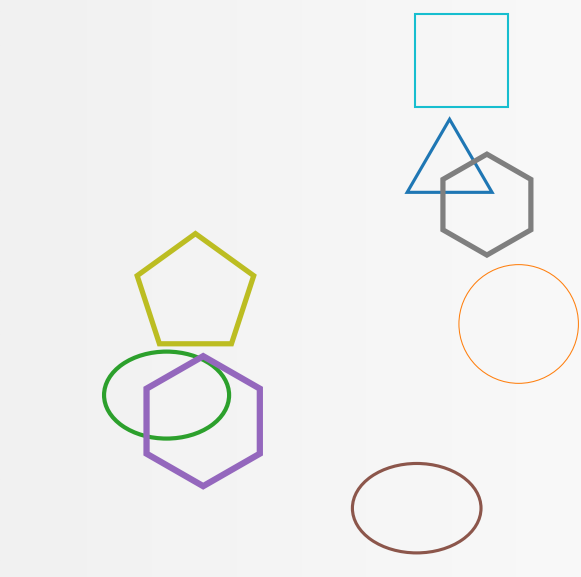[{"shape": "triangle", "thickness": 1.5, "radius": 0.42, "center": [0.773, 0.708]}, {"shape": "circle", "thickness": 0.5, "radius": 0.51, "center": [0.892, 0.438]}, {"shape": "oval", "thickness": 2, "radius": 0.54, "center": [0.287, 0.315]}, {"shape": "hexagon", "thickness": 3, "radius": 0.56, "center": [0.35, 0.27]}, {"shape": "oval", "thickness": 1.5, "radius": 0.55, "center": [0.717, 0.119]}, {"shape": "hexagon", "thickness": 2.5, "radius": 0.44, "center": [0.838, 0.645]}, {"shape": "pentagon", "thickness": 2.5, "radius": 0.53, "center": [0.336, 0.489]}, {"shape": "square", "thickness": 1, "radius": 0.4, "center": [0.794, 0.895]}]